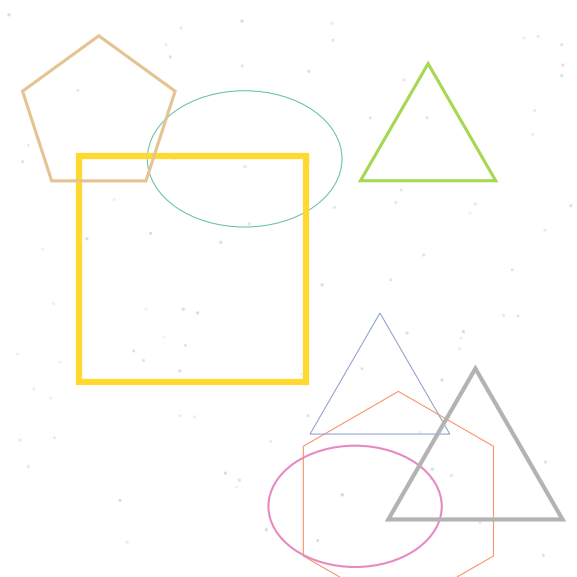[{"shape": "oval", "thickness": 0.5, "radius": 0.84, "center": [0.424, 0.724]}, {"shape": "hexagon", "thickness": 0.5, "radius": 0.95, "center": [0.69, 0.131]}, {"shape": "triangle", "thickness": 0.5, "radius": 0.7, "center": [0.658, 0.317]}, {"shape": "oval", "thickness": 1, "radius": 0.75, "center": [0.615, 0.122]}, {"shape": "triangle", "thickness": 1.5, "radius": 0.68, "center": [0.741, 0.754]}, {"shape": "square", "thickness": 3, "radius": 0.98, "center": [0.334, 0.534]}, {"shape": "pentagon", "thickness": 1.5, "radius": 0.69, "center": [0.171, 0.798]}, {"shape": "triangle", "thickness": 2, "radius": 0.87, "center": [0.823, 0.187]}]